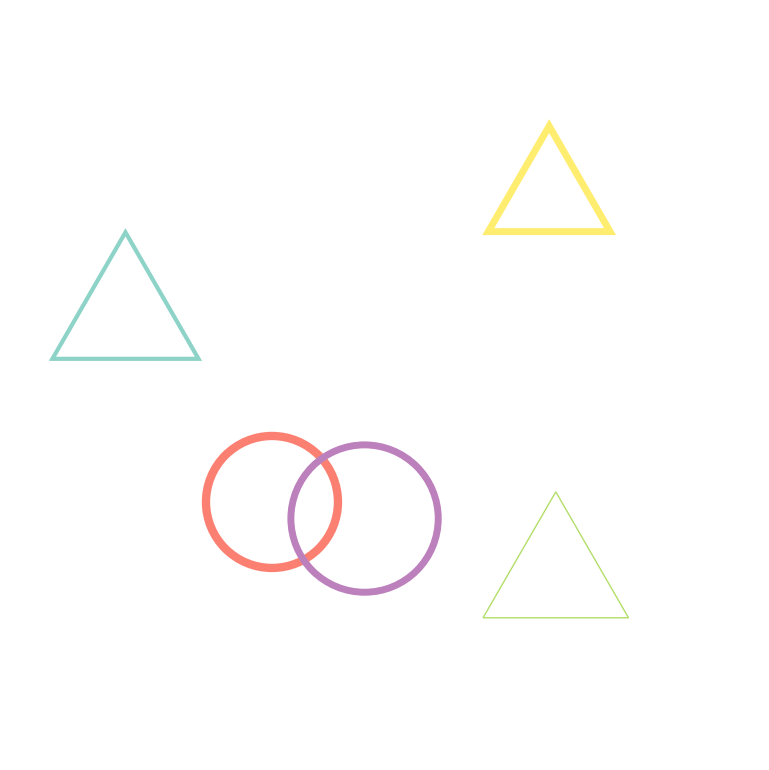[{"shape": "triangle", "thickness": 1.5, "radius": 0.55, "center": [0.163, 0.589]}, {"shape": "circle", "thickness": 3, "radius": 0.43, "center": [0.353, 0.348]}, {"shape": "triangle", "thickness": 0.5, "radius": 0.55, "center": [0.722, 0.252]}, {"shape": "circle", "thickness": 2.5, "radius": 0.48, "center": [0.473, 0.327]}, {"shape": "triangle", "thickness": 2.5, "radius": 0.46, "center": [0.713, 0.745]}]